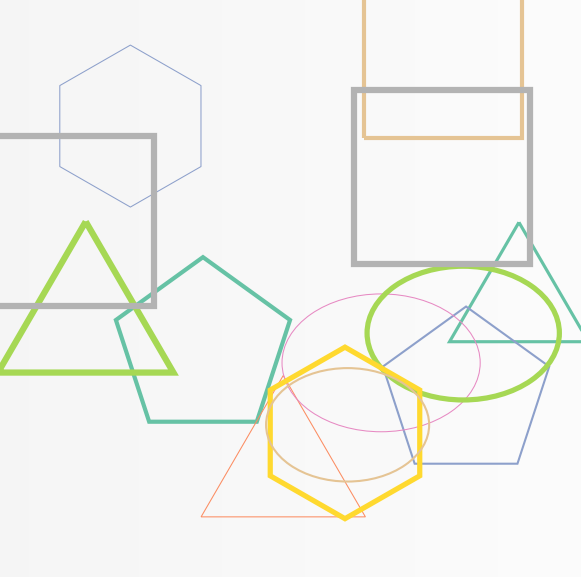[{"shape": "triangle", "thickness": 1.5, "radius": 0.69, "center": [0.893, 0.476]}, {"shape": "pentagon", "thickness": 2, "radius": 0.79, "center": [0.349, 0.396]}, {"shape": "triangle", "thickness": 0.5, "radius": 0.82, "center": [0.487, 0.186]}, {"shape": "hexagon", "thickness": 0.5, "radius": 0.7, "center": [0.224, 0.781]}, {"shape": "pentagon", "thickness": 1, "radius": 0.75, "center": [0.802, 0.318]}, {"shape": "oval", "thickness": 0.5, "radius": 0.85, "center": [0.656, 0.371]}, {"shape": "oval", "thickness": 2.5, "radius": 0.83, "center": [0.797, 0.422]}, {"shape": "triangle", "thickness": 3, "radius": 0.87, "center": [0.147, 0.441]}, {"shape": "hexagon", "thickness": 2.5, "radius": 0.74, "center": [0.594, 0.249]}, {"shape": "square", "thickness": 2, "radius": 0.68, "center": [0.762, 0.896]}, {"shape": "oval", "thickness": 1, "radius": 0.7, "center": [0.598, 0.264]}, {"shape": "square", "thickness": 3, "radius": 0.73, "center": [0.119, 0.617]}, {"shape": "square", "thickness": 3, "radius": 0.75, "center": [0.761, 0.693]}]